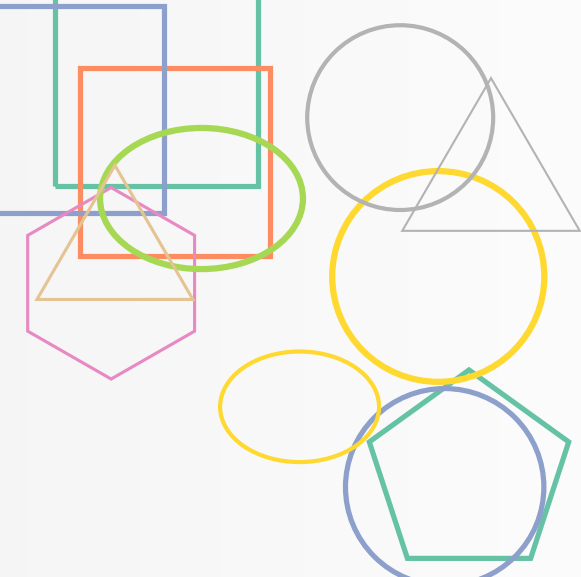[{"shape": "pentagon", "thickness": 2.5, "radius": 0.9, "center": [0.807, 0.178]}, {"shape": "square", "thickness": 2.5, "radius": 0.88, "center": [0.269, 0.852]}, {"shape": "square", "thickness": 2.5, "radius": 0.81, "center": [0.301, 0.719]}, {"shape": "square", "thickness": 2.5, "radius": 0.89, "center": [0.103, 0.81]}, {"shape": "circle", "thickness": 2.5, "radius": 0.85, "center": [0.765, 0.156]}, {"shape": "hexagon", "thickness": 1.5, "radius": 0.83, "center": [0.191, 0.509]}, {"shape": "oval", "thickness": 3, "radius": 0.87, "center": [0.347, 0.655]}, {"shape": "circle", "thickness": 3, "radius": 0.91, "center": [0.754, 0.52]}, {"shape": "oval", "thickness": 2, "radius": 0.68, "center": [0.515, 0.295]}, {"shape": "triangle", "thickness": 1.5, "radius": 0.77, "center": [0.198, 0.558]}, {"shape": "triangle", "thickness": 1, "radius": 0.88, "center": [0.845, 0.688]}, {"shape": "circle", "thickness": 2, "radius": 0.8, "center": [0.689, 0.795]}]